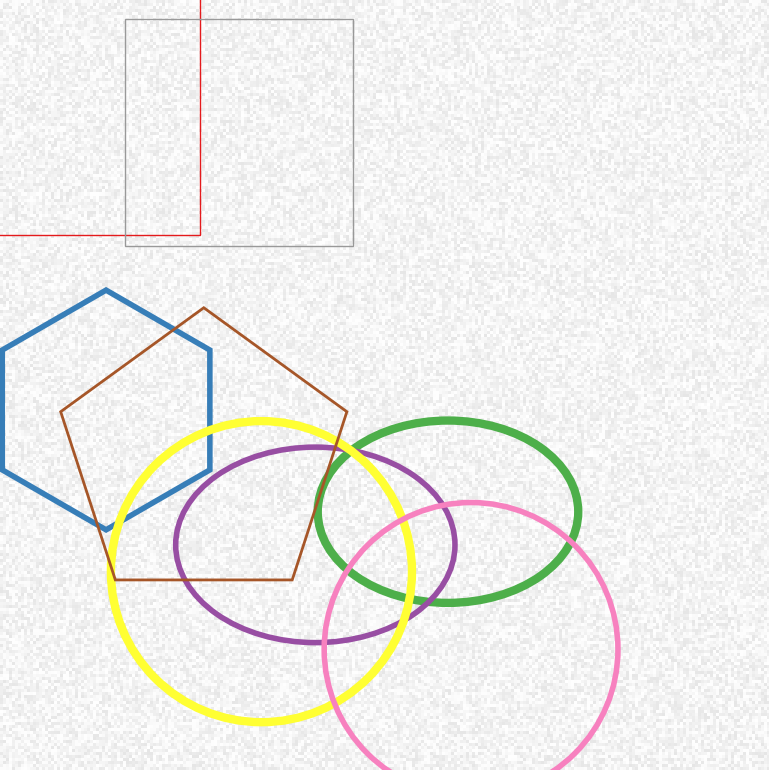[{"shape": "square", "thickness": 0.5, "radius": 0.79, "center": [0.102, 0.852]}, {"shape": "hexagon", "thickness": 2, "radius": 0.78, "center": [0.138, 0.468]}, {"shape": "oval", "thickness": 3, "radius": 0.85, "center": [0.582, 0.335]}, {"shape": "oval", "thickness": 2, "radius": 0.91, "center": [0.41, 0.292]}, {"shape": "circle", "thickness": 3, "radius": 0.98, "center": [0.34, 0.258]}, {"shape": "pentagon", "thickness": 1, "radius": 0.98, "center": [0.265, 0.405]}, {"shape": "circle", "thickness": 2, "radius": 0.95, "center": [0.612, 0.157]}, {"shape": "square", "thickness": 0.5, "radius": 0.74, "center": [0.31, 0.828]}]